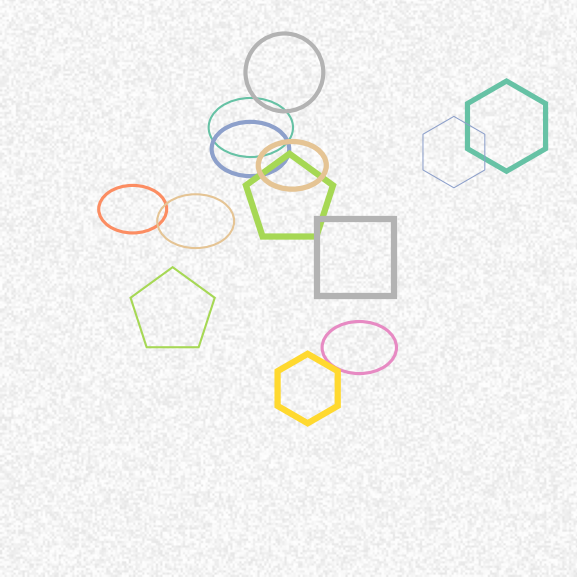[{"shape": "oval", "thickness": 1, "radius": 0.37, "center": [0.434, 0.778]}, {"shape": "hexagon", "thickness": 2.5, "radius": 0.39, "center": [0.877, 0.781]}, {"shape": "oval", "thickness": 1.5, "radius": 0.29, "center": [0.23, 0.637]}, {"shape": "hexagon", "thickness": 0.5, "radius": 0.31, "center": [0.786, 0.736]}, {"shape": "oval", "thickness": 2, "radius": 0.34, "center": [0.434, 0.741]}, {"shape": "oval", "thickness": 1.5, "radius": 0.32, "center": [0.622, 0.397]}, {"shape": "pentagon", "thickness": 3, "radius": 0.4, "center": [0.501, 0.654]}, {"shape": "pentagon", "thickness": 1, "radius": 0.38, "center": [0.299, 0.46]}, {"shape": "hexagon", "thickness": 3, "radius": 0.3, "center": [0.533, 0.326]}, {"shape": "oval", "thickness": 2.5, "radius": 0.29, "center": [0.506, 0.713]}, {"shape": "oval", "thickness": 1, "radius": 0.33, "center": [0.339, 0.616]}, {"shape": "square", "thickness": 3, "radius": 0.33, "center": [0.615, 0.553]}, {"shape": "circle", "thickness": 2, "radius": 0.34, "center": [0.492, 0.874]}]